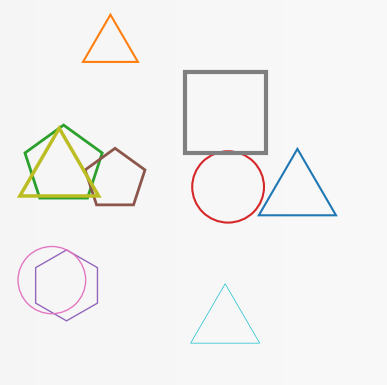[{"shape": "triangle", "thickness": 1.5, "radius": 0.57, "center": [0.767, 0.498]}, {"shape": "triangle", "thickness": 1.5, "radius": 0.41, "center": [0.285, 0.88]}, {"shape": "pentagon", "thickness": 2, "radius": 0.52, "center": [0.164, 0.57]}, {"shape": "circle", "thickness": 1.5, "radius": 0.46, "center": [0.589, 0.514]}, {"shape": "hexagon", "thickness": 1, "radius": 0.46, "center": [0.172, 0.259]}, {"shape": "pentagon", "thickness": 2, "radius": 0.41, "center": [0.297, 0.534]}, {"shape": "circle", "thickness": 1, "radius": 0.44, "center": [0.134, 0.272]}, {"shape": "square", "thickness": 3, "radius": 0.53, "center": [0.582, 0.707]}, {"shape": "triangle", "thickness": 2.5, "radius": 0.59, "center": [0.153, 0.55]}, {"shape": "triangle", "thickness": 0.5, "radius": 0.51, "center": [0.581, 0.16]}]